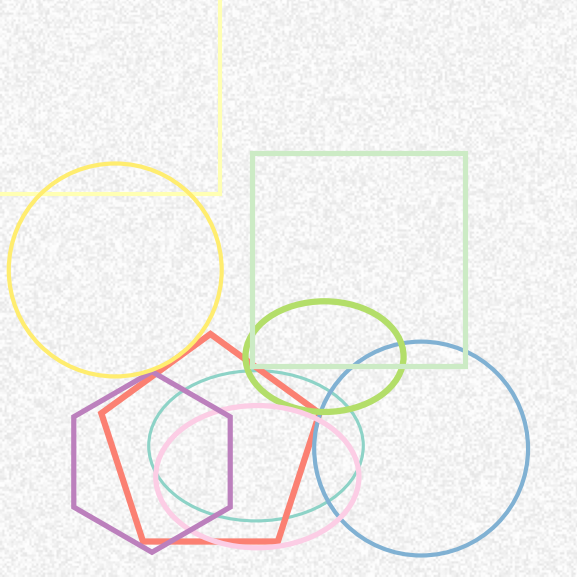[{"shape": "oval", "thickness": 1.5, "radius": 0.93, "center": [0.443, 0.227]}, {"shape": "square", "thickness": 2, "radius": 0.99, "center": [0.182, 0.862]}, {"shape": "pentagon", "thickness": 3, "radius": 0.99, "center": [0.364, 0.222]}, {"shape": "circle", "thickness": 2, "radius": 0.93, "center": [0.729, 0.222]}, {"shape": "oval", "thickness": 3, "radius": 0.68, "center": [0.562, 0.382]}, {"shape": "oval", "thickness": 2.5, "radius": 0.88, "center": [0.446, 0.174]}, {"shape": "hexagon", "thickness": 2.5, "radius": 0.78, "center": [0.263, 0.199]}, {"shape": "square", "thickness": 2.5, "radius": 0.92, "center": [0.621, 0.55]}, {"shape": "circle", "thickness": 2, "radius": 0.92, "center": [0.2, 0.532]}]